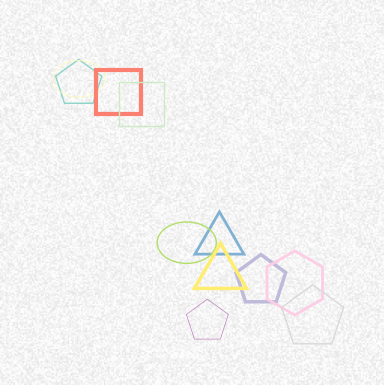[{"shape": "pentagon", "thickness": 1, "radius": 0.32, "center": [0.204, 0.783]}, {"shape": "oval", "thickness": 0.5, "radius": 0.34, "center": [0.205, 0.795]}, {"shape": "pentagon", "thickness": 2.5, "radius": 0.34, "center": [0.678, 0.271]}, {"shape": "square", "thickness": 3, "radius": 0.29, "center": [0.308, 0.761]}, {"shape": "triangle", "thickness": 2, "radius": 0.37, "center": [0.57, 0.377]}, {"shape": "oval", "thickness": 1, "radius": 0.38, "center": [0.485, 0.37]}, {"shape": "hexagon", "thickness": 2, "radius": 0.42, "center": [0.766, 0.265]}, {"shape": "pentagon", "thickness": 1, "radius": 0.42, "center": [0.812, 0.176]}, {"shape": "pentagon", "thickness": 0.5, "radius": 0.29, "center": [0.539, 0.166]}, {"shape": "square", "thickness": 1, "radius": 0.29, "center": [0.367, 0.73]}, {"shape": "triangle", "thickness": 2.5, "radius": 0.39, "center": [0.573, 0.29]}]